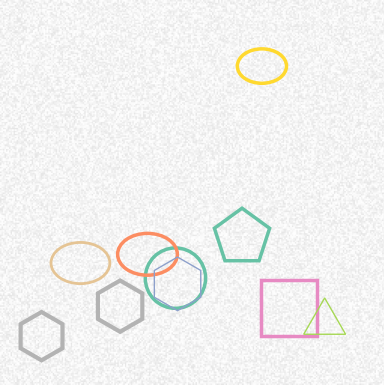[{"shape": "pentagon", "thickness": 2.5, "radius": 0.38, "center": [0.629, 0.384]}, {"shape": "circle", "thickness": 2.5, "radius": 0.39, "center": [0.456, 0.278]}, {"shape": "oval", "thickness": 2.5, "radius": 0.39, "center": [0.383, 0.339]}, {"shape": "hexagon", "thickness": 1, "radius": 0.35, "center": [0.461, 0.263]}, {"shape": "square", "thickness": 2.5, "radius": 0.37, "center": [0.75, 0.2]}, {"shape": "triangle", "thickness": 1, "radius": 0.31, "center": [0.843, 0.163]}, {"shape": "oval", "thickness": 2.5, "radius": 0.32, "center": [0.68, 0.828]}, {"shape": "oval", "thickness": 2, "radius": 0.38, "center": [0.209, 0.317]}, {"shape": "hexagon", "thickness": 3, "radius": 0.33, "center": [0.312, 0.205]}, {"shape": "hexagon", "thickness": 3, "radius": 0.31, "center": [0.108, 0.127]}]